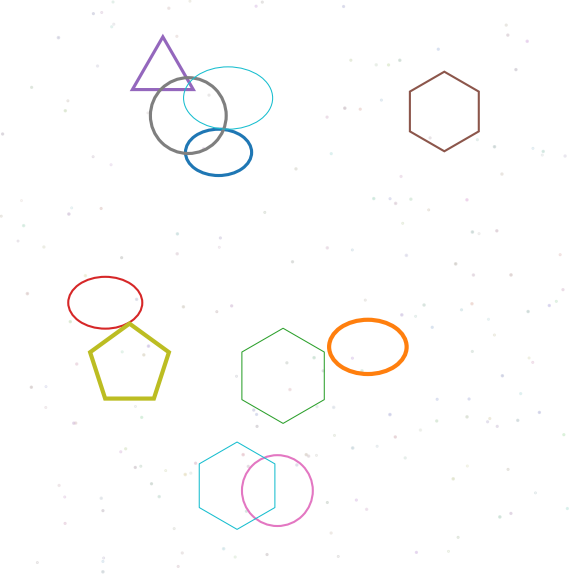[{"shape": "oval", "thickness": 1.5, "radius": 0.29, "center": [0.378, 0.735]}, {"shape": "oval", "thickness": 2, "radius": 0.34, "center": [0.637, 0.398]}, {"shape": "hexagon", "thickness": 0.5, "radius": 0.41, "center": [0.49, 0.348]}, {"shape": "oval", "thickness": 1, "radius": 0.32, "center": [0.182, 0.475]}, {"shape": "triangle", "thickness": 1.5, "radius": 0.3, "center": [0.282, 0.874]}, {"shape": "hexagon", "thickness": 1, "radius": 0.34, "center": [0.769, 0.806]}, {"shape": "circle", "thickness": 1, "radius": 0.31, "center": [0.48, 0.15]}, {"shape": "circle", "thickness": 1.5, "radius": 0.33, "center": [0.326, 0.799]}, {"shape": "pentagon", "thickness": 2, "radius": 0.36, "center": [0.224, 0.367]}, {"shape": "oval", "thickness": 0.5, "radius": 0.39, "center": [0.395, 0.829]}, {"shape": "hexagon", "thickness": 0.5, "radius": 0.38, "center": [0.411, 0.158]}]